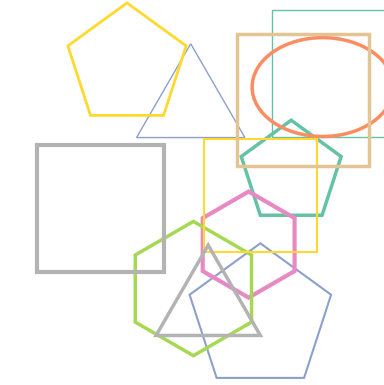[{"shape": "pentagon", "thickness": 2.5, "radius": 0.68, "center": [0.756, 0.551]}, {"shape": "square", "thickness": 1, "radius": 0.82, "center": [0.871, 0.809]}, {"shape": "oval", "thickness": 2.5, "radius": 0.92, "center": [0.838, 0.774]}, {"shape": "pentagon", "thickness": 1.5, "radius": 0.97, "center": [0.676, 0.175]}, {"shape": "triangle", "thickness": 1, "radius": 0.81, "center": [0.495, 0.724]}, {"shape": "hexagon", "thickness": 3, "radius": 0.69, "center": [0.646, 0.365]}, {"shape": "hexagon", "thickness": 2.5, "radius": 0.87, "center": [0.502, 0.251]}, {"shape": "pentagon", "thickness": 2, "radius": 0.81, "center": [0.33, 0.831]}, {"shape": "square", "thickness": 1.5, "radius": 0.74, "center": [0.677, 0.492]}, {"shape": "square", "thickness": 2.5, "radius": 0.86, "center": [0.788, 0.741]}, {"shape": "triangle", "thickness": 2.5, "radius": 0.78, "center": [0.541, 0.207]}, {"shape": "square", "thickness": 3, "radius": 0.82, "center": [0.26, 0.459]}]